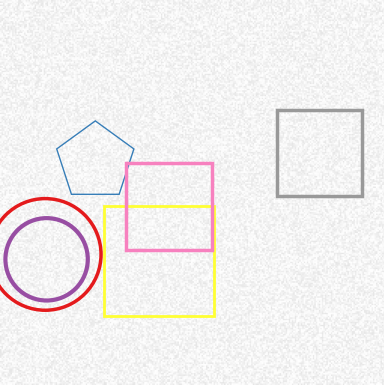[{"shape": "circle", "thickness": 2.5, "radius": 0.72, "center": [0.117, 0.339]}, {"shape": "pentagon", "thickness": 1, "radius": 0.53, "center": [0.248, 0.581]}, {"shape": "circle", "thickness": 3, "radius": 0.53, "center": [0.121, 0.326]}, {"shape": "square", "thickness": 2, "radius": 0.71, "center": [0.414, 0.323]}, {"shape": "square", "thickness": 2.5, "radius": 0.56, "center": [0.439, 0.463]}, {"shape": "square", "thickness": 2.5, "radius": 0.56, "center": [0.83, 0.603]}]